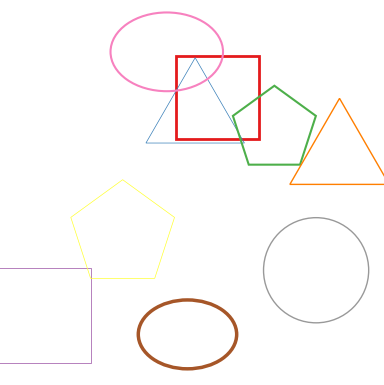[{"shape": "square", "thickness": 2, "radius": 0.54, "center": [0.565, 0.746]}, {"shape": "triangle", "thickness": 0.5, "radius": 0.74, "center": [0.507, 0.702]}, {"shape": "pentagon", "thickness": 1.5, "radius": 0.57, "center": [0.713, 0.664]}, {"shape": "square", "thickness": 0.5, "radius": 0.62, "center": [0.113, 0.182]}, {"shape": "triangle", "thickness": 1, "radius": 0.74, "center": [0.882, 0.596]}, {"shape": "pentagon", "thickness": 0.5, "radius": 0.71, "center": [0.319, 0.392]}, {"shape": "oval", "thickness": 2.5, "radius": 0.64, "center": [0.487, 0.131]}, {"shape": "oval", "thickness": 1.5, "radius": 0.73, "center": [0.433, 0.865]}, {"shape": "circle", "thickness": 1, "radius": 0.68, "center": [0.821, 0.298]}]